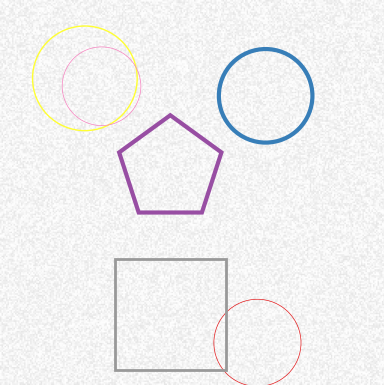[{"shape": "circle", "thickness": 0.5, "radius": 0.57, "center": [0.669, 0.11]}, {"shape": "circle", "thickness": 3, "radius": 0.61, "center": [0.69, 0.751]}, {"shape": "pentagon", "thickness": 3, "radius": 0.7, "center": [0.442, 0.561]}, {"shape": "circle", "thickness": 1, "radius": 0.68, "center": [0.22, 0.797]}, {"shape": "circle", "thickness": 0.5, "radius": 0.51, "center": [0.264, 0.776]}, {"shape": "square", "thickness": 2, "radius": 0.73, "center": [0.443, 0.183]}]